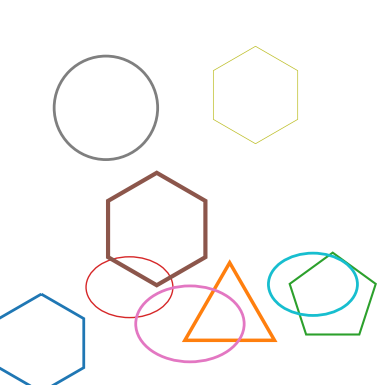[{"shape": "hexagon", "thickness": 2, "radius": 0.64, "center": [0.107, 0.109]}, {"shape": "triangle", "thickness": 2.5, "radius": 0.67, "center": [0.597, 0.183]}, {"shape": "pentagon", "thickness": 1.5, "radius": 0.59, "center": [0.864, 0.226]}, {"shape": "oval", "thickness": 1, "radius": 0.56, "center": [0.336, 0.254]}, {"shape": "hexagon", "thickness": 3, "radius": 0.73, "center": [0.407, 0.405]}, {"shape": "oval", "thickness": 2, "radius": 0.7, "center": [0.493, 0.159]}, {"shape": "circle", "thickness": 2, "radius": 0.67, "center": [0.275, 0.72]}, {"shape": "hexagon", "thickness": 0.5, "radius": 0.63, "center": [0.664, 0.753]}, {"shape": "oval", "thickness": 2, "radius": 0.58, "center": [0.813, 0.262]}]